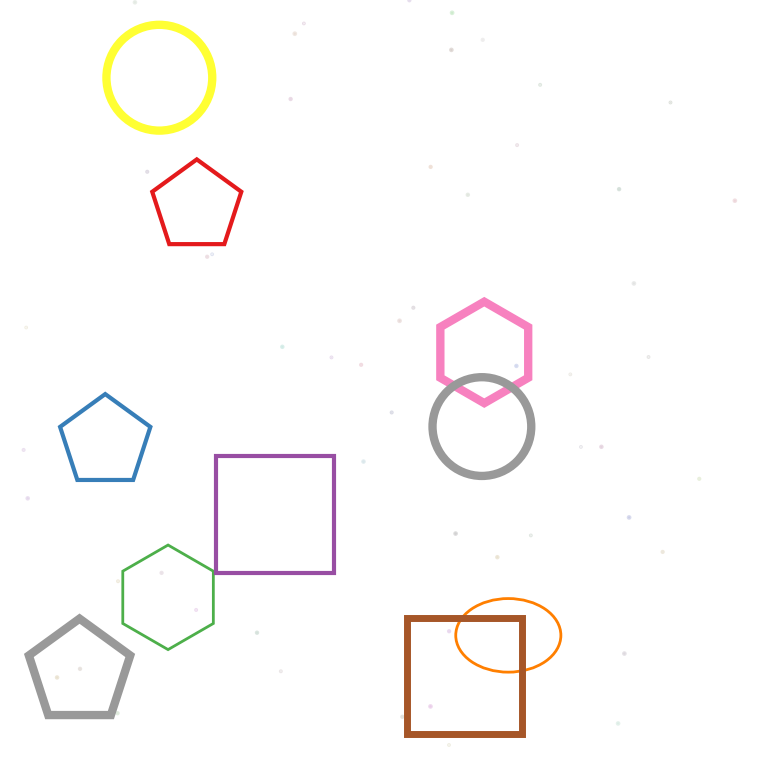[{"shape": "pentagon", "thickness": 1.5, "radius": 0.3, "center": [0.256, 0.732]}, {"shape": "pentagon", "thickness": 1.5, "radius": 0.31, "center": [0.137, 0.427]}, {"shape": "hexagon", "thickness": 1, "radius": 0.34, "center": [0.218, 0.224]}, {"shape": "square", "thickness": 1.5, "radius": 0.38, "center": [0.357, 0.332]}, {"shape": "oval", "thickness": 1, "radius": 0.34, "center": [0.66, 0.175]}, {"shape": "circle", "thickness": 3, "radius": 0.34, "center": [0.207, 0.899]}, {"shape": "square", "thickness": 2.5, "radius": 0.37, "center": [0.603, 0.122]}, {"shape": "hexagon", "thickness": 3, "radius": 0.33, "center": [0.629, 0.542]}, {"shape": "circle", "thickness": 3, "radius": 0.32, "center": [0.626, 0.446]}, {"shape": "pentagon", "thickness": 3, "radius": 0.35, "center": [0.103, 0.127]}]